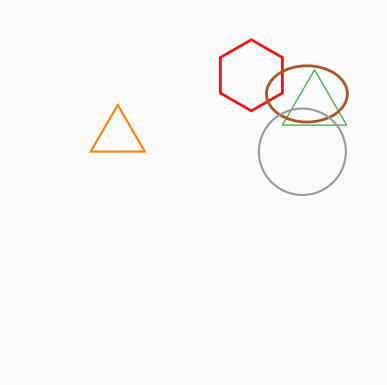[{"shape": "hexagon", "thickness": 2, "radius": 0.46, "center": [0.649, 0.804]}, {"shape": "triangle", "thickness": 1, "radius": 0.48, "center": [0.812, 0.723]}, {"shape": "triangle", "thickness": 1.5, "radius": 0.4, "center": [0.304, 0.647]}, {"shape": "oval", "thickness": 2, "radius": 0.52, "center": [0.792, 0.756]}, {"shape": "circle", "thickness": 1.5, "radius": 0.56, "center": [0.78, 0.606]}]